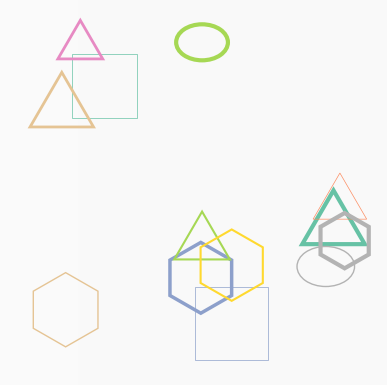[{"shape": "triangle", "thickness": 3, "radius": 0.47, "center": [0.861, 0.412]}, {"shape": "square", "thickness": 0.5, "radius": 0.42, "center": [0.269, 0.776]}, {"shape": "triangle", "thickness": 0.5, "radius": 0.4, "center": [0.877, 0.471]}, {"shape": "square", "thickness": 0.5, "radius": 0.47, "center": [0.597, 0.161]}, {"shape": "hexagon", "thickness": 2.5, "radius": 0.46, "center": [0.518, 0.278]}, {"shape": "triangle", "thickness": 2, "radius": 0.33, "center": [0.207, 0.88]}, {"shape": "triangle", "thickness": 1.5, "radius": 0.41, "center": [0.521, 0.368]}, {"shape": "oval", "thickness": 3, "radius": 0.33, "center": [0.521, 0.89]}, {"shape": "hexagon", "thickness": 1.5, "radius": 0.46, "center": [0.598, 0.311]}, {"shape": "hexagon", "thickness": 1, "radius": 0.48, "center": [0.169, 0.195]}, {"shape": "triangle", "thickness": 2, "radius": 0.47, "center": [0.159, 0.717]}, {"shape": "oval", "thickness": 1, "radius": 0.37, "center": [0.841, 0.308]}, {"shape": "hexagon", "thickness": 3, "radius": 0.36, "center": [0.889, 0.375]}]